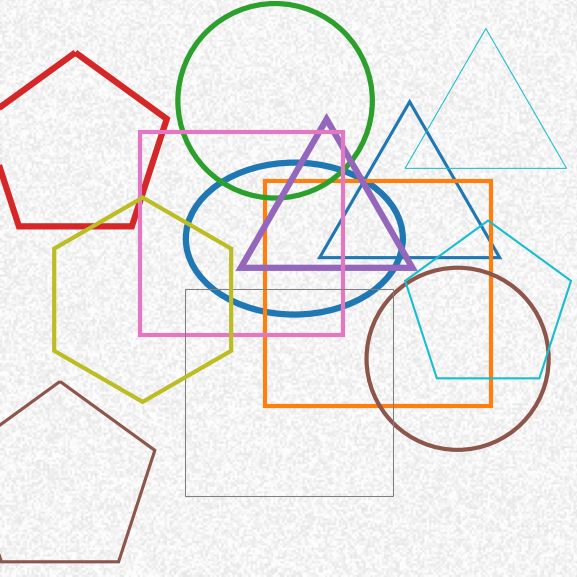[{"shape": "triangle", "thickness": 1.5, "radius": 0.9, "center": [0.709, 0.643]}, {"shape": "oval", "thickness": 3, "radius": 0.94, "center": [0.51, 0.586]}, {"shape": "square", "thickness": 2, "radius": 0.98, "center": [0.655, 0.491]}, {"shape": "circle", "thickness": 2.5, "radius": 0.84, "center": [0.476, 0.825]}, {"shape": "pentagon", "thickness": 3, "radius": 0.83, "center": [0.131, 0.742]}, {"shape": "triangle", "thickness": 3, "radius": 0.86, "center": [0.566, 0.621]}, {"shape": "pentagon", "thickness": 1.5, "radius": 0.86, "center": [0.104, 0.166]}, {"shape": "circle", "thickness": 2, "radius": 0.79, "center": [0.792, 0.378]}, {"shape": "square", "thickness": 2, "radius": 0.88, "center": [0.418, 0.594]}, {"shape": "square", "thickness": 0.5, "radius": 0.9, "center": [0.501, 0.319]}, {"shape": "hexagon", "thickness": 2, "radius": 0.88, "center": [0.247, 0.48]}, {"shape": "pentagon", "thickness": 1, "radius": 0.75, "center": [0.845, 0.466]}, {"shape": "triangle", "thickness": 0.5, "radius": 0.81, "center": [0.841, 0.788]}]